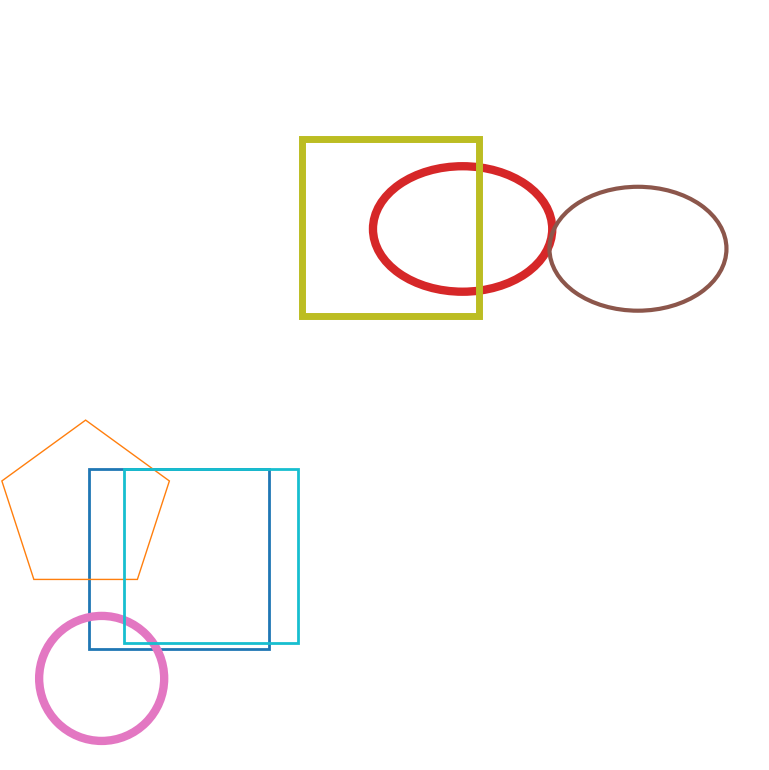[{"shape": "square", "thickness": 1, "radius": 0.58, "center": [0.232, 0.274]}, {"shape": "pentagon", "thickness": 0.5, "radius": 0.57, "center": [0.111, 0.34]}, {"shape": "oval", "thickness": 3, "radius": 0.58, "center": [0.601, 0.703]}, {"shape": "oval", "thickness": 1.5, "radius": 0.57, "center": [0.829, 0.677]}, {"shape": "circle", "thickness": 3, "radius": 0.41, "center": [0.132, 0.119]}, {"shape": "square", "thickness": 2.5, "radius": 0.57, "center": [0.507, 0.705]}, {"shape": "square", "thickness": 1, "radius": 0.56, "center": [0.274, 0.278]}]